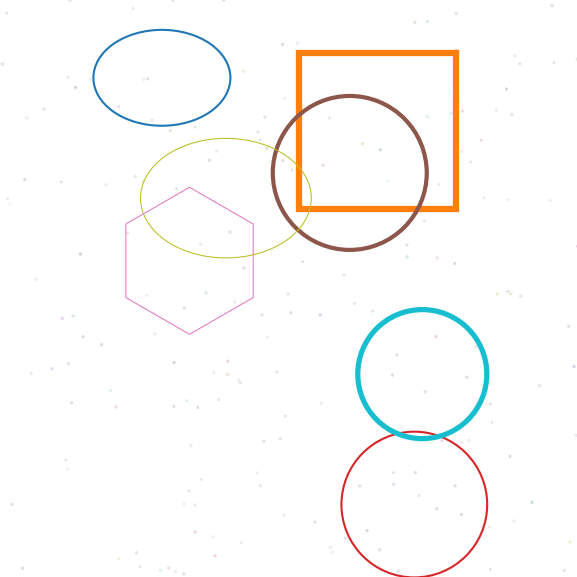[{"shape": "oval", "thickness": 1, "radius": 0.59, "center": [0.28, 0.864]}, {"shape": "square", "thickness": 3, "radius": 0.68, "center": [0.653, 0.773]}, {"shape": "circle", "thickness": 1, "radius": 0.63, "center": [0.717, 0.125]}, {"shape": "circle", "thickness": 2, "radius": 0.67, "center": [0.606, 0.7]}, {"shape": "hexagon", "thickness": 0.5, "radius": 0.64, "center": [0.328, 0.548]}, {"shape": "oval", "thickness": 0.5, "radius": 0.74, "center": [0.391, 0.656]}, {"shape": "circle", "thickness": 2.5, "radius": 0.56, "center": [0.731, 0.351]}]